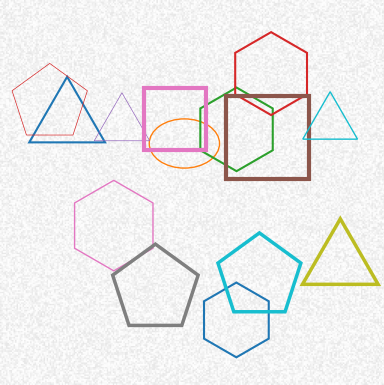[{"shape": "hexagon", "thickness": 1.5, "radius": 0.49, "center": [0.614, 0.169]}, {"shape": "triangle", "thickness": 1.5, "radius": 0.57, "center": [0.174, 0.687]}, {"shape": "oval", "thickness": 1, "radius": 0.46, "center": [0.479, 0.627]}, {"shape": "hexagon", "thickness": 1.5, "radius": 0.54, "center": [0.614, 0.664]}, {"shape": "pentagon", "thickness": 0.5, "radius": 0.51, "center": [0.129, 0.732]}, {"shape": "hexagon", "thickness": 1.5, "radius": 0.54, "center": [0.704, 0.809]}, {"shape": "triangle", "thickness": 0.5, "radius": 0.42, "center": [0.317, 0.676]}, {"shape": "square", "thickness": 3, "radius": 0.53, "center": [0.695, 0.643]}, {"shape": "hexagon", "thickness": 1, "radius": 0.59, "center": [0.296, 0.414]}, {"shape": "square", "thickness": 3, "radius": 0.4, "center": [0.455, 0.69]}, {"shape": "pentagon", "thickness": 2.5, "radius": 0.58, "center": [0.404, 0.249]}, {"shape": "triangle", "thickness": 2.5, "radius": 0.57, "center": [0.884, 0.318]}, {"shape": "pentagon", "thickness": 2.5, "radius": 0.57, "center": [0.674, 0.282]}, {"shape": "triangle", "thickness": 1, "radius": 0.41, "center": [0.858, 0.68]}]